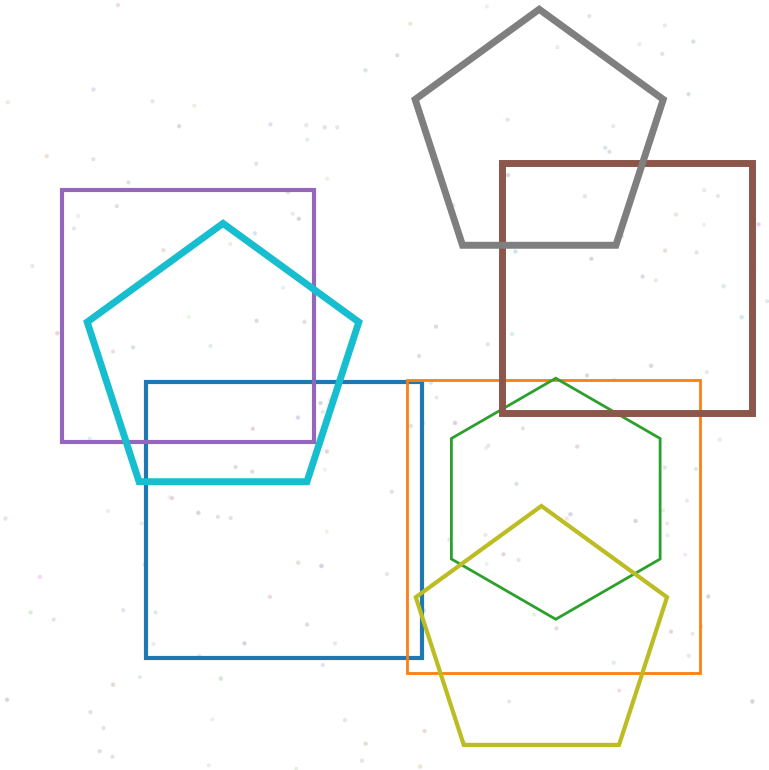[{"shape": "square", "thickness": 1.5, "radius": 0.89, "center": [0.369, 0.325]}, {"shape": "square", "thickness": 1, "radius": 0.95, "center": [0.719, 0.316]}, {"shape": "hexagon", "thickness": 1, "radius": 0.78, "center": [0.722, 0.352]}, {"shape": "square", "thickness": 1.5, "radius": 0.82, "center": [0.244, 0.59]}, {"shape": "square", "thickness": 2.5, "radius": 0.81, "center": [0.815, 0.626]}, {"shape": "pentagon", "thickness": 2.5, "radius": 0.85, "center": [0.7, 0.819]}, {"shape": "pentagon", "thickness": 1.5, "radius": 0.86, "center": [0.703, 0.171]}, {"shape": "pentagon", "thickness": 2.5, "radius": 0.93, "center": [0.29, 0.524]}]